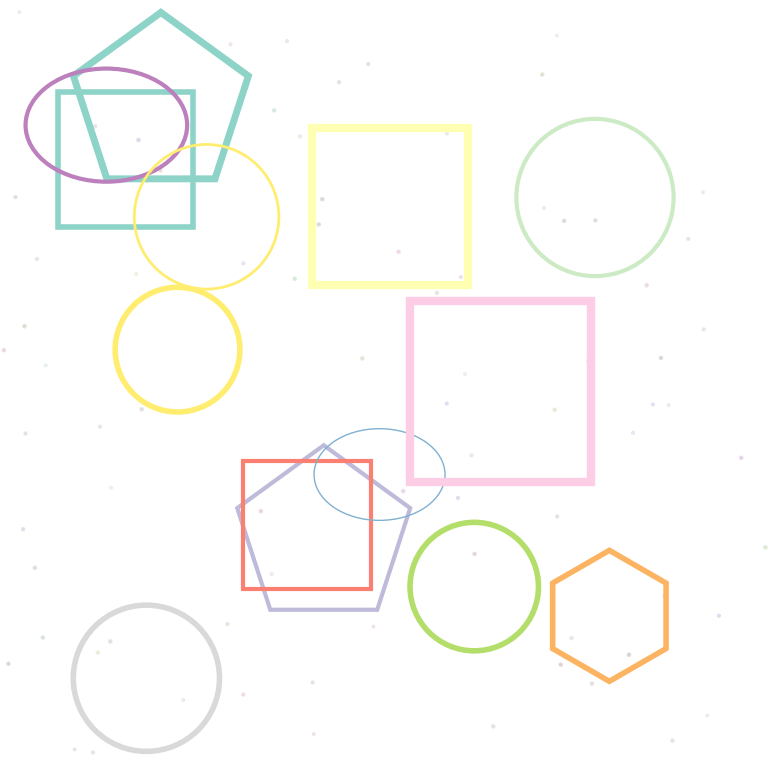[{"shape": "square", "thickness": 2, "radius": 0.44, "center": [0.163, 0.793]}, {"shape": "pentagon", "thickness": 2.5, "radius": 0.6, "center": [0.209, 0.864]}, {"shape": "square", "thickness": 3, "radius": 0.51, "center": [0.506, 0.732]}, {"shape": "pentagon", "thickness": 1.5, "radius": 0.59, "center": [0.42, 0.304]}, {"shape": "square", "thickness": 1.5, "radius": 0.42, "center": [0.399, 0.318]}, {"shape": "oval", "thickness": 0.5, "radius": 0.43, "center": [0.493, 0.384]}, {"shape": "hexagon", "thickness": 2, "radius": 0.43, "center": [0.791, 0.2]}, {"shape": "circle", "thickness": 2, "radius": 0.42, "center": [0.616, 0.238]}, {"shape": "square", "thickness": 3, "radius": 0.59, "center": [0.65, 0.492]}, {"shape": "circle", "thickness": 2, "radius": 0.47, "center": [0.19, 0.119]}, {"shape": "oval", "thickness": 1.5, "radius": 0.52, "center": [0.138, 0.837]}, {"shape": "circle", "thickness": 1.5, "radius": 0.51, "center": [0.773, 0.744]}, {"shape": "circle", "thickness": 1, "radius": 0.47, "center": [0.268, 0.718]}, {"shape": "circle", "thickness": 2, "radius": 0.4, "center": [0.231, 0.546]}]